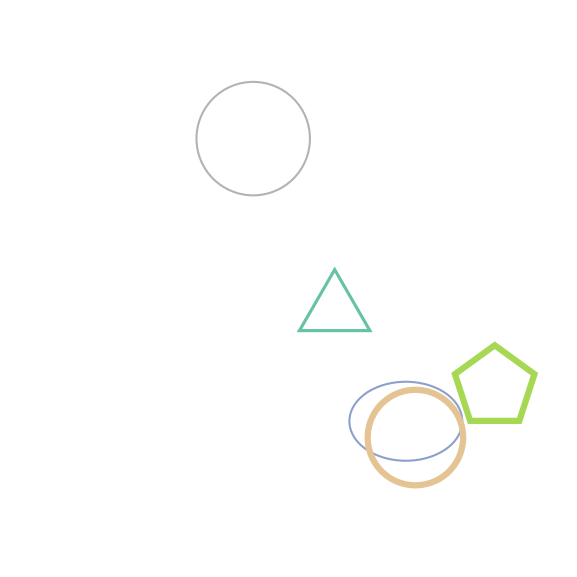[{"shape": "triangle", "thickness": 1.5, "radius": 0.35, "center": [0.58, 0.462]}, {"shape": "oval", "thickness": 1, "radius": 0.49, "center": [0.703, 0.27]}, {"shape": "pentagon", "thickness": 3, "radius": 0.36, "center": [0.857, 0.329]}, {"shape": "circle", "thickness": 3, "radius": 0.41, "center": [0.719, 0.241]}, {"shape": "circle", "thickness": 1, "radius": 0.49, "center": [0.438, 0.759]}]